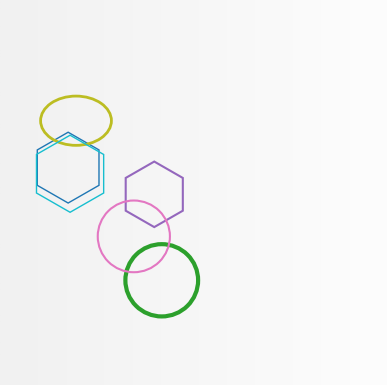[{"shape": "hexagon", "thickness": 1, "radius": 0.46, "center": [0.176, 0.565]}, {"shape": "circle", "thickness": 3, "radius": 0.47, "center": [0.417, 0.272]}, {"shape": "hexagon", "thickness": 1.5, "radius": 0.43, "center": [0.398, 0.495]}, {"shape": "circle", "thickness": 1.5, "radius": 0.47, "center": [0.345, 0.386]}, {"shape": "oval", "thickness": 2, "radius": 0.46, "center": [0.196, 0.686]}, {"shape": "hexagon", "thickness": 1, "radius": 0.5, "center": [0.181, 0.549]}]